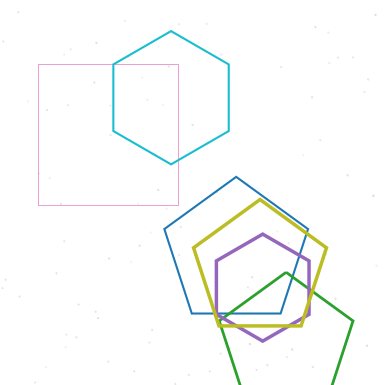[{"shape": "pentagon", "thickness": 1.5, "radius": 0.98, "center": [0.614, 0.344]}, {"shape": "pentagon", "thickness": 2, "radius": 0.91, "center": [0.743, 0.11]}, {"shape": "hexagon", "thickness": 2.5, "radius": 0.69, "center": [0.682, 0.253]}, {"shape": "square", "thickness": 0.5, "radius": 0.91, "center": [0.281, 0.65]}, {"shape": "pentagon", "thickness": 2.5, "radius": 0.91, "center": [0.675, 0.3]}, {"shape": "hexagon", "thickness": 1.5, "radius": 0.87, "center": [0.444, 0.746]}]